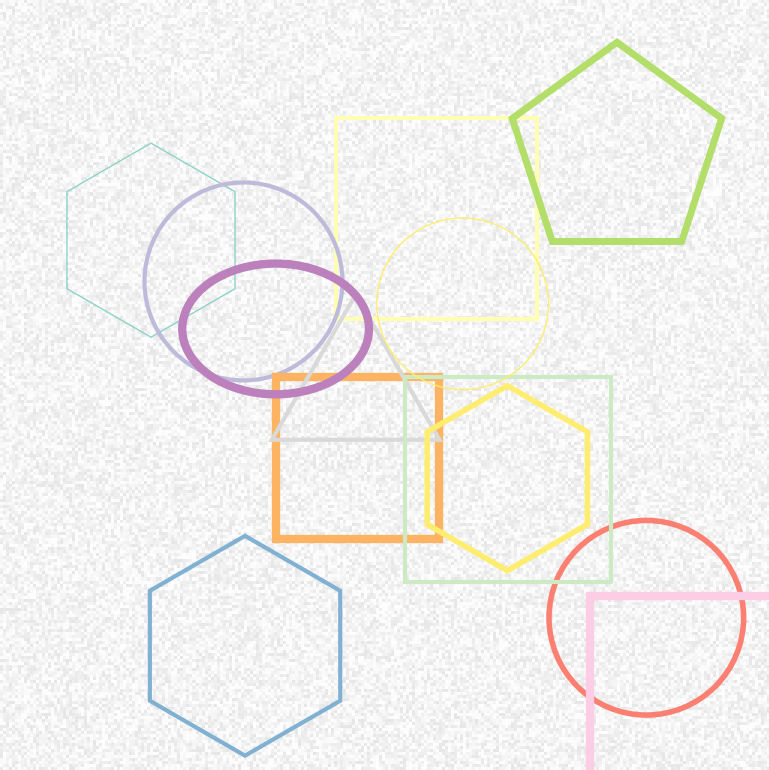[{"shape": "hexagon", "thickness": 0.5, "radius": 0.63, "center": [0.196, 0.688]}, {"shape": "square", "thickness": 1.5, "radius": 0.65, "center": [0.566, 0.717]}, {"shape": "circle", "thickness": 1.5, "radius": 0.64, "center": [0.316, 0.634]}, {"shape": "circle", "thickness": 2, "radius": 0.63, "center": [0.839, 0.198]}, {"shape": "hexagon", "thickness": 1.5, "radius": 0.71, "center": [0.318, 0.161]}, {"shape": "square", "thickness": 3, "radius": 0.53, "center": [0.464, 0.405]}, {"shape": "pentagon", "thickness": 2.5, "radius": 0.71, "center": [0.801, 0.802]}, {"shape": "square", "thickness": 3, "radius": 0.59, "center": [0.884, 0.108]}, {"shape": "triangle", "thickness": 1.5, "radius": 0.63, "center": [0.462, 0.492]}, {"shape": "oval", "thickness": 3, "radius": 0.61, "center": [0.358, 0.573]}, {"shape": "square", "thickness": 1.5, "radius": 0.67, "center": [0.66, 0.377]}, {"shape": "hexagon", "thickness": 2, "radius": 0.6, "center": [0.659, 0.379]}, {"shape": "circle", "thickness": 0.5, "radius": 0.56, "center": [0.601, 0.605]}]